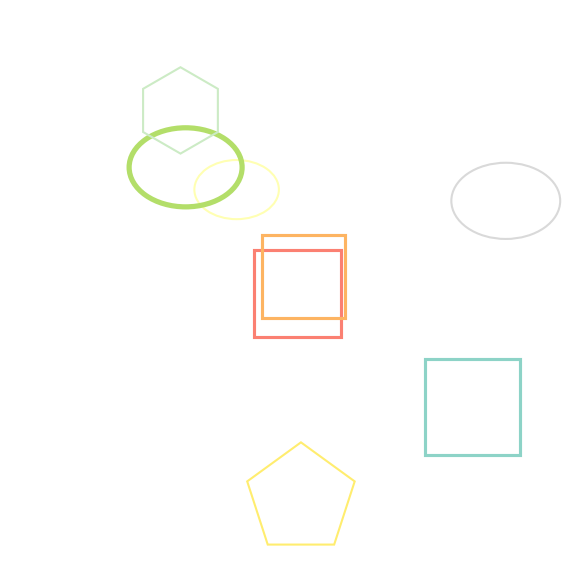[{"shape": "square", "thickness": 1.5, "radius": 0.41, "center": [0.818, 0.294]}, {"shape": "oval", "thickness": 1, "radius": 0.37, "center": [0.41, 0.671]}, {"shape": "square", "thickness": 1.5, "radius": 0.38, "center": [0.515, 0.491]}, {"shape": "square", "thickness": 1.5, "radius": 0.36, "center": [0.525, 0.52]}, {"shape": "oval", "thickness": 2.5, "radius": 0.49, "center": [0.321, 0.709]}, {"shape": "oval", "thickness": 1, "radius": 0.47, "center": [0.876, 0.651]}, {"shape": "hexagon", "thickness": 1, "radius": 0.37, "center": [0.313, 0.808]}, {"shape": "pentagon", "thickness": 1, "radius": 0.49, "center": [0.521, 0.135]}]